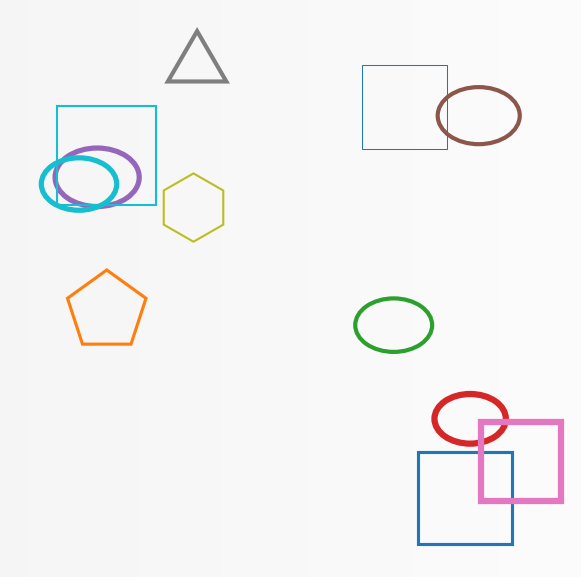[{"shape": "square", "thickness": 1.5, "radius": 0.4, "center": [0.8, 0.137]}, {"shape": "square", "thickness": 0.5, "radius": 0.36, "center": [0.696, 0.814]}, {"shape": "pentagon", "thickness": 1.5, "radius": 0.35, "center": [0.184, 0.461]}, {"shape": "oval", "thickness": 2, "radius": 0.33, "center": [0.677, 0.436]}, {"shape": "oval", "thickness": 3, "radius": 0.31, "center": [0.809, 0.274]}, {"shape": "oval", "thickness": 2.5, "radius": 0.36, "center": [0.167, 0.692]}, {"shape": "oval", "thickness": 2, "radius": 0.35, "center": [0.824, 0.799]}, {"shape": "square", "thickness": 3, "radius": 0.34, "center": [0.896, 0.2]}, {"shape": "triangle", "thickness": 2, "radius": 0.29, "center": [0.339, 0.887]}, {"shape": "hexagon", "thickness": 1, "radius": 0.3, "center": [0.333, 0.64]}, {"shape": "oval", "thickness": 2.5, "radius": 0.32, "center": [0.136, 0.68]}, {"shape": "square", "thickness": 1, "radius": 0.43, "center": [0.183, 0.73]}]